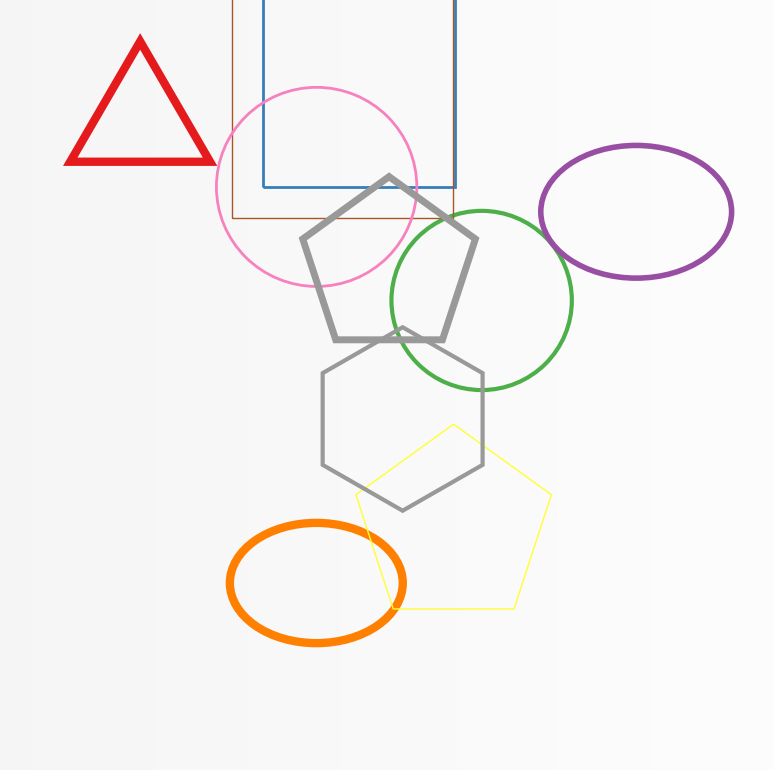[{"shape": "triangle", "thickness": 3, "radius": 0.52, "center": [0.181, 0.842]}, {"shape": "square", "thickness": 1, "radius": 0.62, "center": [0.463, 0.882]}, {"shape": "circle", "thickness": 1.5, "radius": 0.58, "center": [0.621, 0.61]}, {"shape": "oval", "thickness": 2, "radius": 0.62, "center": [0.821, 0.725]}, {"shape": "oval", "thickness": 3, "radius": 0.56, "center": [0.408, 0.243]}, {"shape": "pentagon", "thickness": 0.5, "radius": 0.66, "center": [0.585, 0.316]}, {"shape": "square", "thickness": 0.5, "radius": 0.71, "center": [0.442, 0.86]}, {"shape": "circle", "thickness": 1, "radius": 0.65, "center": [0.409, 0.757]}, {"shape": "hexagon", "thickness": 1.5, "radius": 0.6, "center": [0.52, 0.456]}, {"shape": "pentagon", "thickness": 2.5, "radius": 0.59, "center": [0.502, 0.653]}]